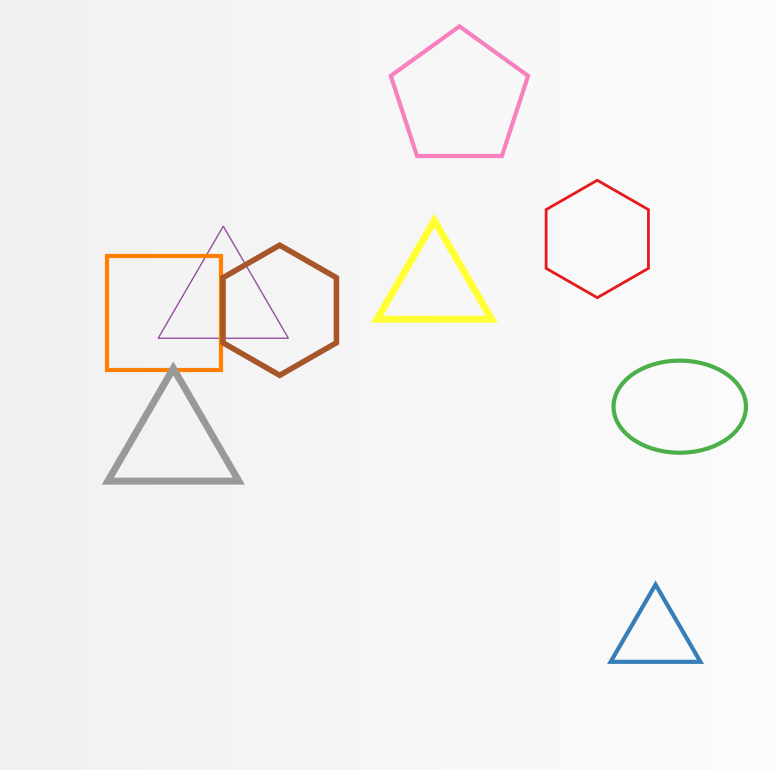[{"shape": "hexagon", "thickness": 1, "radius": 0.38, "center": [0.771, 0.69]}, {"shape": "triangle", "thickness": 1.5, "radius": 0.33, "center": [0.846, 0.174]}, {"shape": "oval", "thickness": 1.5, "radius": 0.43, "center": [0.877, 0.472]}, {"shape": "triangle", "thickness": 0.5, "radius": 0.49, "center": [0.288, 0.609]}, {"shape": "square", "thickness": 1.5, "radius": 0.37, "center": [0.212, 0.593]}, {"shape": "triangle", "thickness": 2.5, "radius": 0.43, "center": [0.56, 0.628]}, {"shape": "hexagon", "thickness": 2, "radius": 0.42, "center": [0.361, 0.597]}, {"shape": "pentagon", "thickness": 1.5, "radius": 0.47, "center": [0.593, 0.873]}, {"shape": "triangle", "thickness": 2.5, "radius": 0.49, "center": [0.224, 0.424]}]